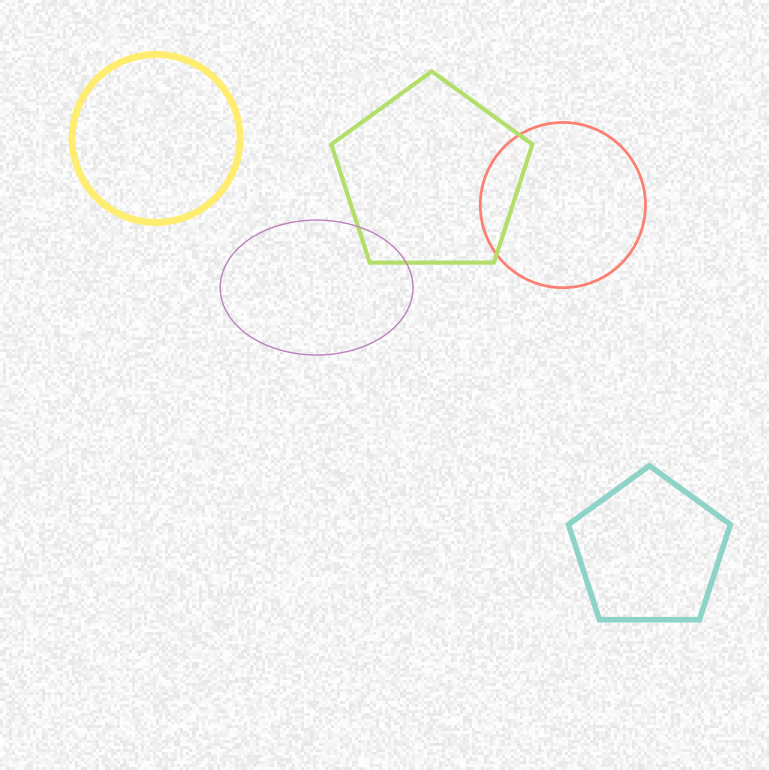[{"shape": "pentagon", "thickness": 2, "radius": 0.55, "center": [0.843, 0.285]}, {"shape": "circle", "thickness": 1, "radius": 0.54, "center": [0.731, 0.734]}, {"shape": "pentagon", "thickness": 1.5, "radius": 0.69, "center": [0.561, 0.77]}, {"shape": "oval", "thickness": 0.5, "radius": 0.63, "center": [0.411, 0.627]}, {"shape": "circle", "thickness": 2.5, "radius": 0.55, "center": [0.203, 0.82]}]